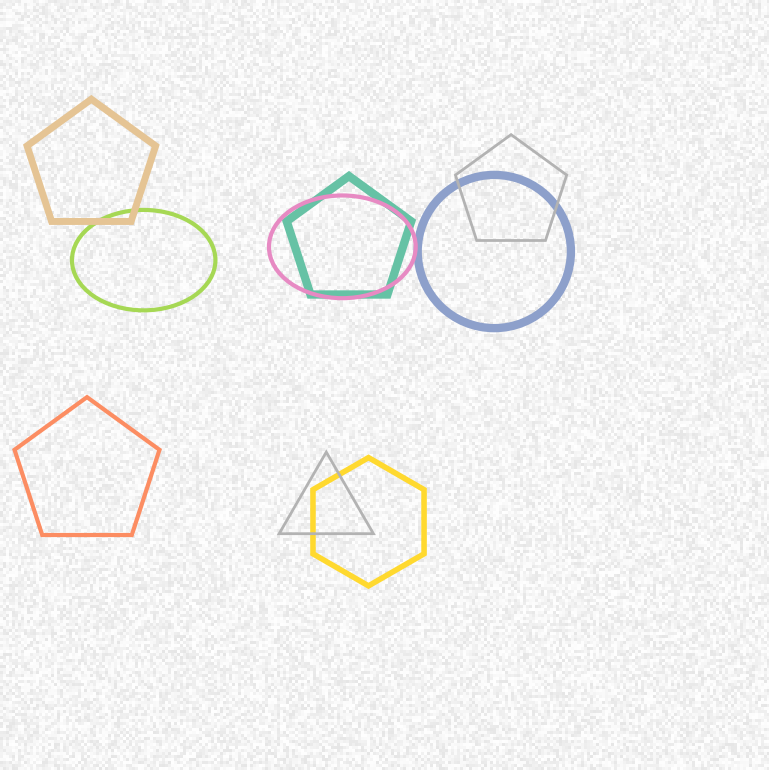[{"shape": "pentagon", "thickness": 3, "radius": 0.43, "center": [0.453, 0.686]}, {"shape": "pentagon", "thickness": 1.5, "radius": 0.49, "center": [0.113, 0.385]}, {"shape": "circle", "thickness": 3, "radius": 0.5, "center": [0.642, 0.673]}, {"shape": "oval", "thickness": 1.5, "radius": 0.48, "center": [0.445, 0.679]}, {"shape": "oval", "thickness": 1.5, "radius": 0.47, "center": [0.187, 0.662]}, {"shape": "hexagon", "thickness": 2, "radius": 0.42, "center": [0.479, 0.322]}, {"shape": "pentagon", "thickness": 2.5, "radius": 0.44, "center": [0.119, 0.783]}, {"shape": "triangle", "thickness": 1, "radius": 0.35, "center": [0.424, 0.342]}, {"shape": "pentagon", "thickness": 1, "radius": 0.38, "center": [0.664, 0.749]}]